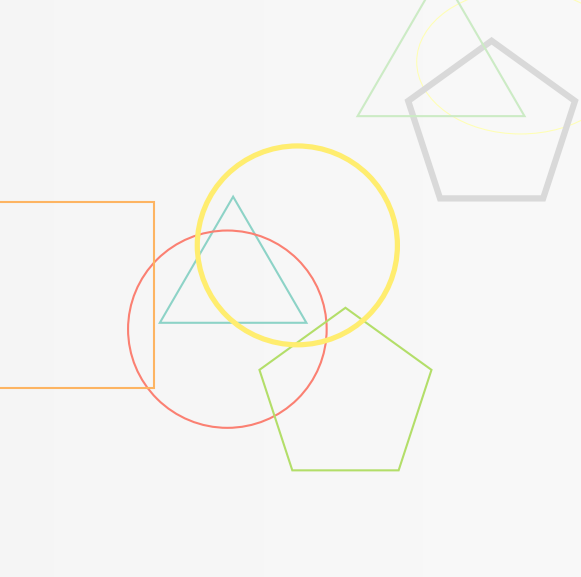[{"shape": "triangle", "thickness": 1, "radius": 0.73, "center": [0.401, 0.513]}, {"shape": "oval", "thickness": 0.5, "radius": 0.89, "center": [0.896, 0.892]}, {"shape": "circle", "thickness": 1, "radius": 0.85, "center": [0.391, 0.429]}, {"shape": "square", "thickness": 1, "radius": 0.81, "center": [0.103, 0.489]}, {"shape": "pentagon", "thickness": 1, "radius": 0.78, "center": [0.594, 0.311]}, {"shape": "pentagon", "thickness": 3, "radius": 0.75, "center": [0.846, 0.778]}, {"shape": "triangle", "thickness": 1, "radius": 0.83, "center": [0.759, 0.881]}, {"shape": "circle", "thickness": 2.5, "radius": 0.86, "center": [0.512, 0.574]}]